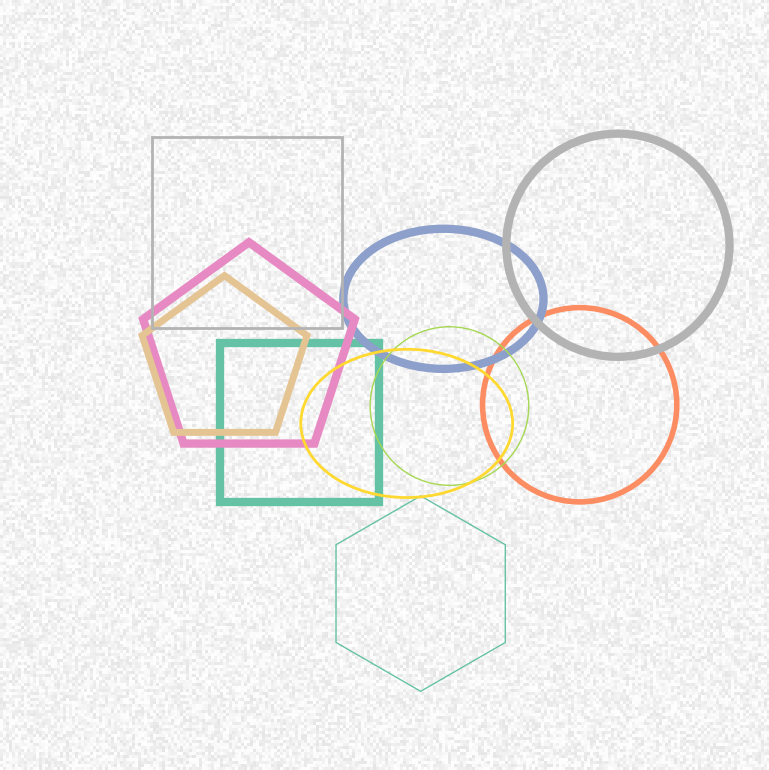[{"shape": "hexagon", "thickness": 0.5, "radius": 0.63, "center": [0.546, 0.229]}, {"shape": "square", "thickness": 3, "radius": 0.52, "center": [0.389, 0.451]}, {"shape": "circle", "thickness": 2, "radius": 0.63, "center": [0.753, 0.474]}, {"shape": "oval", "thickness": 3, "radius": 0.65, "center": [0.576, 0.612]}, {"shape": "pentagon", "thickness": 3, "radius": 0.72, "center": [0.323, 0.541]}, {"shape": "circle", "thickness": 0.5, "radius": 0.51, "center": [0.584, 0.473]}, {"shape": "oval", "thickness": 1, "radius": 0.69, "center": [0.528, 0.45]}, {"shape": "pentagon", "thickness": 2.5, "radius": 0.56, "center": [0.292, 0.53]}, {"shape": "square", "thickness": 1, "radius": 0.62, "center": [0.321, 0.698]}, {"shape": "circle", "thickness": 3, "radius": 0.72, "center": [0.802, 0.682]}]